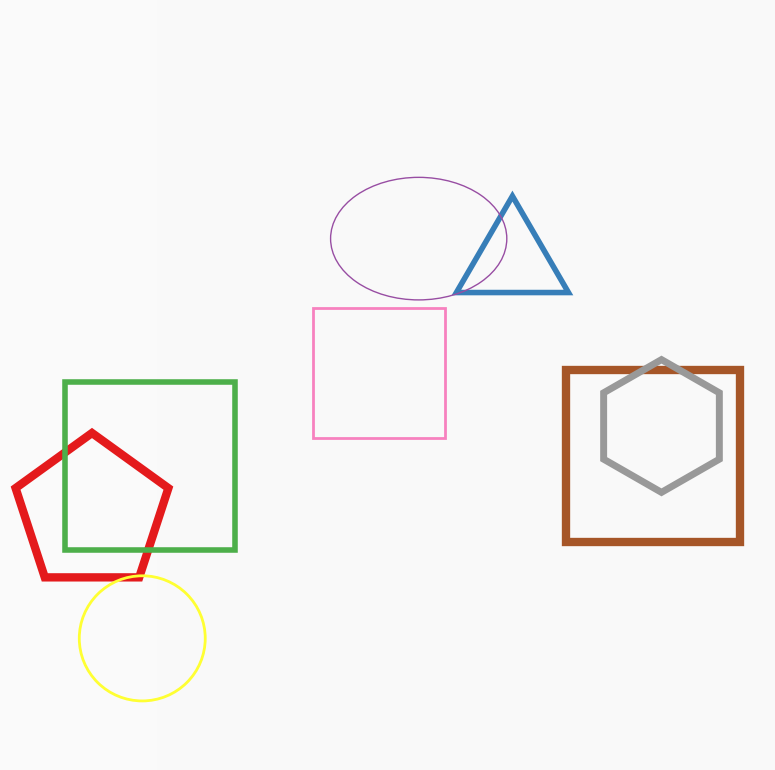[{"shape": "pentagon", "thickness": 3, "radius": 0.52, "center": [0.119, 0.334]}, {"shape": "triangle", "thickness": 2, "radius": 0.42, "center": [0.661, 0.662]}, {"shape": "square", "thickness": 2, "radius": 0.55, "center": [0.193, 0.395]}, {"shape": "oval", "thickness": 0.5, "radius": 0.57, "center": [0.54, 0.69]}, {"shape": "circle", "thickness": 1, "radius": 0.41, "center": [0.184, 0.171]}, {"shape": "square", "thickness": 3, "radius": 0.56, "center": [0.843, 0.407]}, {"shape": "square", "thickness": 1, "radius": 0.42, "center": [0.489, 0.516]}, {"shape": "hexagon", "thickness": 2.5, "radius": 0.43, "center": [0.854, 0.447]}]